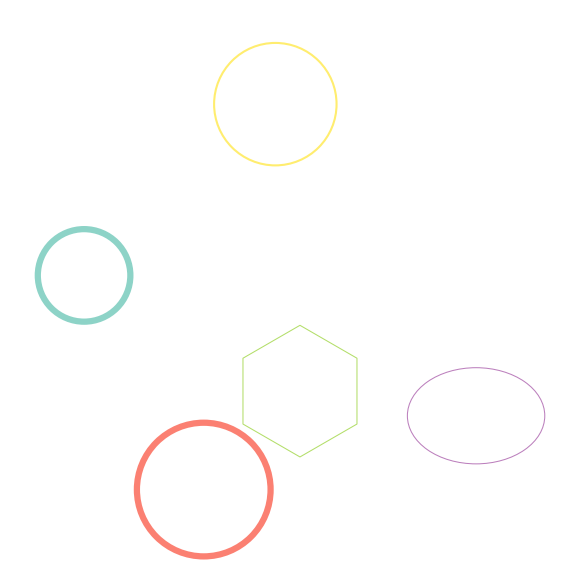[{"shape": "circle", "thickness": 3, "radius": 0.4, "center": [0.146, 0.522]}, {"shape": "circle", "thickness": 3, "radius": 0.58, "center": [0.353, 0.151]}, {"shape": "hexagon", "thickness": 0.5, "radius": 0.57, "center": [0.519, 0.322]}, {"shape": "oval", "thickness": 0.5, "radius": 0.59, "center": [0.824, 0.279]}, {"shape": "circle", "thickness": 1, "radius": 0.53, "center": [0.477, 0.819]}]